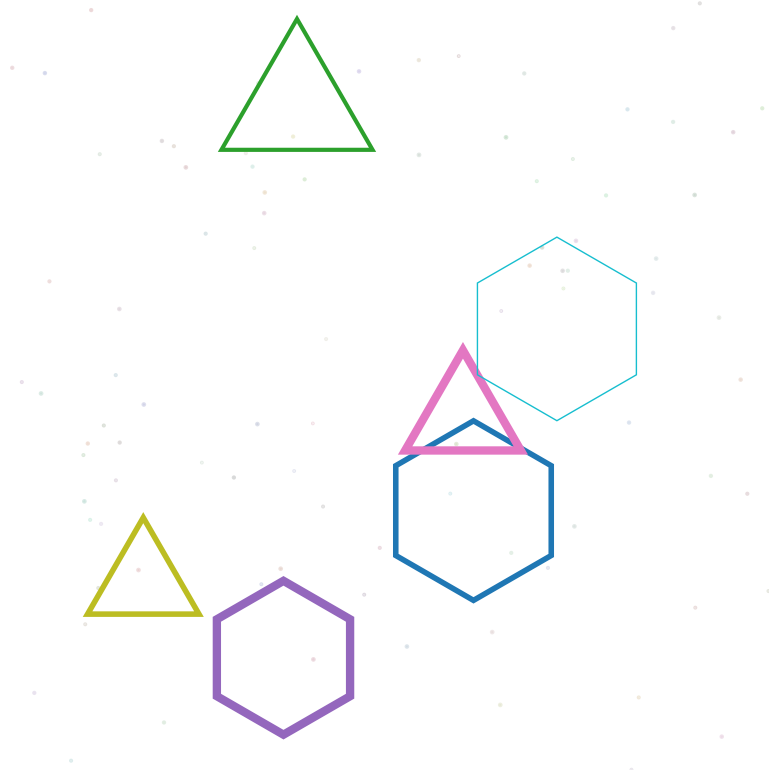[{"shape": "hexagon", "thickness": 2, "radius": 0.58, "center": [0.615, 0.337]}, {"shape": "triangle", "thickness": 1.5, "radius": 0.57, "center": [0.386, 0.862]}, {"shape": "hexagon", "thickness": 3, "radius": 0.5, "center": [0.368, 0.146]}, {"shape": "triangle", "thickness": 3, "radius": 0.43, "center": [0.601, 0.458]}, {"shape": "triangle", "thickness": 2, "radius": 0.42, "center": [0.186, 0.244]}, {"shape": "hexagon", "thickness": 0.5, "radius": 0.6, "center": [0.723, 0.573]}]